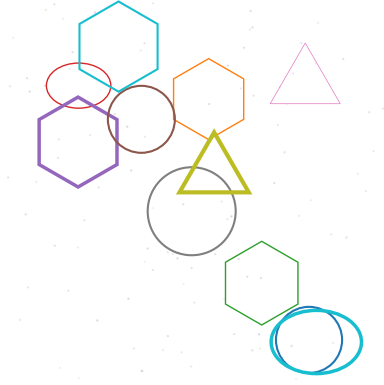[{"shape": "circle", "thickness": 1.5, "radius": 0.43, "center": [0.803, 0.117]}, {"shape": "hexagon", "thickness": 1, "radius": 0.53, "center": [0.542, 0.743]}, {"shape": "hexagon", "thickness": 1, "radius": 0.54, "center": [0.68, 0.265]}, {"shape": "oval", "thickness": 1, "radius": 0.42, "center": [0.204, 0.778]}, {"shape": "hexagon", "thickness": 2.5, "radius": 0.58, "center": [0.203, 0.631]}, {"shape": "circle", "thickness": 1.5, "radius": 0.44, "center": [0.367, 0.69]}, {"shape": "triangle", "thickness": 0.5, "radius": 0.53, "center": [0.793, 0.783]}, {"shape": "circle", "thickness": 1.5, "radius": 0.57, "center": [0.498, 0.451]}, {"shape": "triangle", "thickness": 3, "radius": 0.52, "center": [0.556, 0.552]}, {"shape": "hexagon", "thickness": 1.5, "radius": 0.59, "center": [0.308, 0.879]}, {"shape": "oval", "thickness": 2.5, "radius": 0.59, "center": [0.822, 0.112]}]